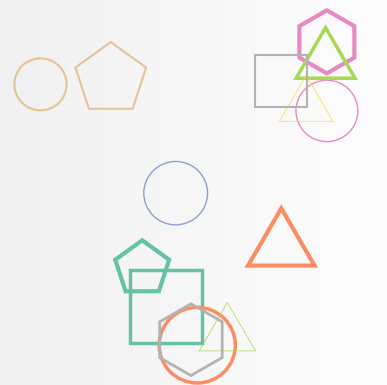[{"shape": "pentagon", "thickness": 3, "radius": 0.37, "center": [0.367, 0.303]}, {"shape": "square", "thickness": 2.5, "radius": 0.47, "center": [0.428, 0.204]}, {"shape": "circle", "thickness": 2.5, "radius": 0.49, "center": [0.509, 0.103]}, {"shape": "triangle", "thickness": 3, "radius": 0.5, "center": [0.726, 0.36]}, {"shape": "circle", "thickness": 1, "radius": 0.41, "center": [0.453, 0.498]}, {"shape": "hexagon", "thickness": 3, "radius": 0.41, "center": [0.843, 0.891]}, {"shape": "circle", "thickness": 1, "radius": 0.4, "center": [0.844, 0.712]}, {"shape": "triangle", "thickness": 0.5, "radius": 0.42, "center": [0.587, 0.131]}, {"shape": "triangle", "thickness": 2.5, "radius": 0.44, "center": [0.84, 0.841]}, {"shape": "triangle", "thickness": 0.5, "radius": 0.4, "center": [0.79, 0.725]}, {"shape": "pentagon", "thickness": 1.5, "radius": 0.48, "center": [0.286, 0.795]}, {"shape": "circle", "thickness": 1.5, "radius": 0.34, "center": [0.104, 0.781]}, {"shape": "square", "thickness": 1.5, "radius": 0.34, "center": [0.725, 0.791]}, {"shape": "hexagon", "thickness": 2, "radius": 0.47, "center": [0.493, 0.118]}]